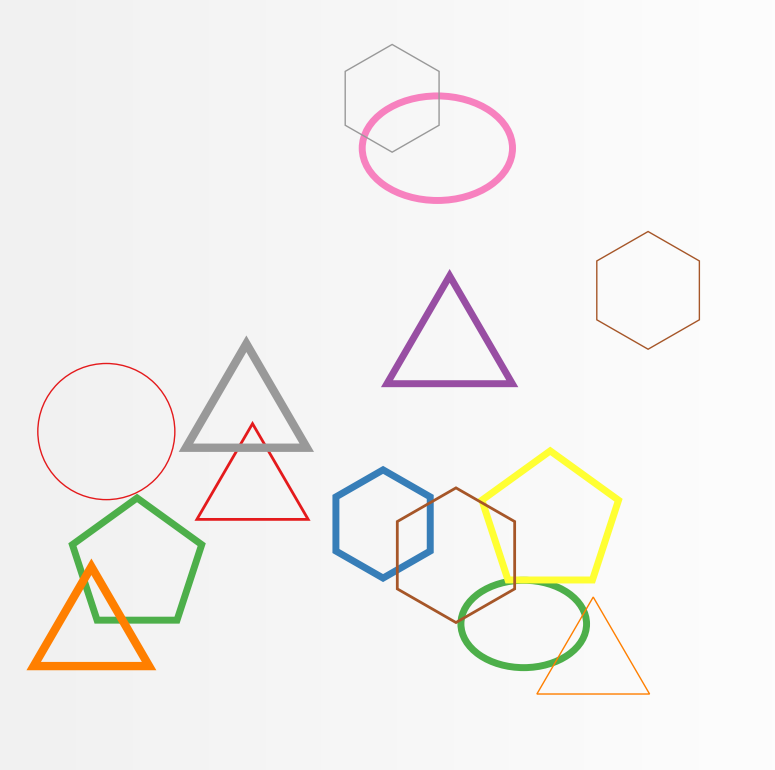[{"shape": "triangle", "thickness": 1, "radius": 0.41, "center": [0.326, 0.367]}, {"shape": "circle", "thickness": 0.5, "radius": 0.44, "center": [0.137, 0.44]}, {"shape": "hexagon", "thickness": 2.5, "radius": 0.35, "center": [0.494, 0.32]}, {"shape": "pentagon", "thickness": 2.5, "radius": 0.44, "center": [0.177, 0.266]}, {"shape": "oval", "thickness": 2.5, "radius": 0.41, "center": [0.676, 0.19]}, {"shape": "triangle", "thickness": 2.5, "radius": 0.47, "center": [0.58, 0.548]}, {"shape": "triangle", "thickness": 0.5, "radius": 0.42, "center": [0.765, 0.141]}, {"shape": "triangle", "thickness": 3, "radius": 0.43, "center": [0.118, 0.178]}, {"shape": "pentagon", "thickness": 2.5, "radius": 0.46, "center": [0.71, 0.322]}, {"shape": "hexagon", "thickness": 1, "radius": 0.44, "center": [0.588, 0.279]}, {"shape": "hexagon", "thickness": 0.5, "radius": 0.38, "center": [0.836, 0.623]}, {"shape": "oval", "thickness": 2.5, "radius": 0.48, "center": [0.564, 0.808]}, {"shape": "hexagon", "thickness": 0.5, "radius": 0.35, "center": [0.506, 0.872]}, {"shape": "triangle", "thickness": 3, "radius": 0.45, "center": [0.318, 0.464]}]